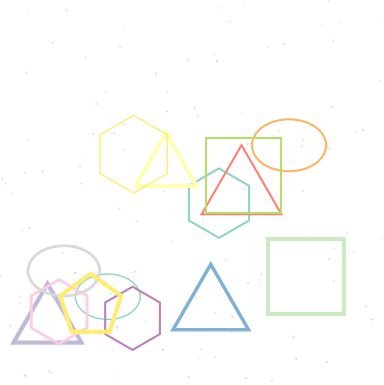[{"shape": "hexagon", "thickness": 1.5, "radius": 0.45, "center": [0.569, 0.472]}, {"shape": "oval", "thickness": 1, "radius": 0.42, "center": [0.28, 0.229]}, {"shape": "triangle", "thickness": 3, "radius": 0.45, "center": [0.431, 0.563]}, {"shape": "triangle", "thickness": 3, "radius": 0.51, "center": [0.123, 0.161]}, {"shape": "triangle", "thickness": 1.5, "radius": 0.6, "center": [0.627, 0.503]}, {"shape": "triangle", "thickness": 2.5, "radius": 0.57, "center": [0.547, 0.2]}, {"shape": "oval", "thickness": 1.5, "radius": 0.48, "center": [0.751, 0.623]}, {"shape": "square", "thickness": 1.5, "radius": 0.49, "center": [0.633, 0.544]}, {"shape": "hexagon", "thickness": 2, "radius": 0.42, "center": [0.154, 0.19]}, {"shape": "oval", "thickness": 2, "radius": 0.47, "center": [0.166, 0.297]}, {"shape": "hexagon", "thickness": 1.5, "radius": 0.41, "center": [0.344, 0.173]}, {"shape": "square", "thickness": 3, "radius": 0.49, "center": [0.795, 0.282]}, {"shape": "hexagon", "thickness": 1, "radius": 0.5, "center": [0.347, 0.6]}, {"shape": "pentagon", "thickness": 3, "radius": 0.42, "center": [0.236, 0.206]}]